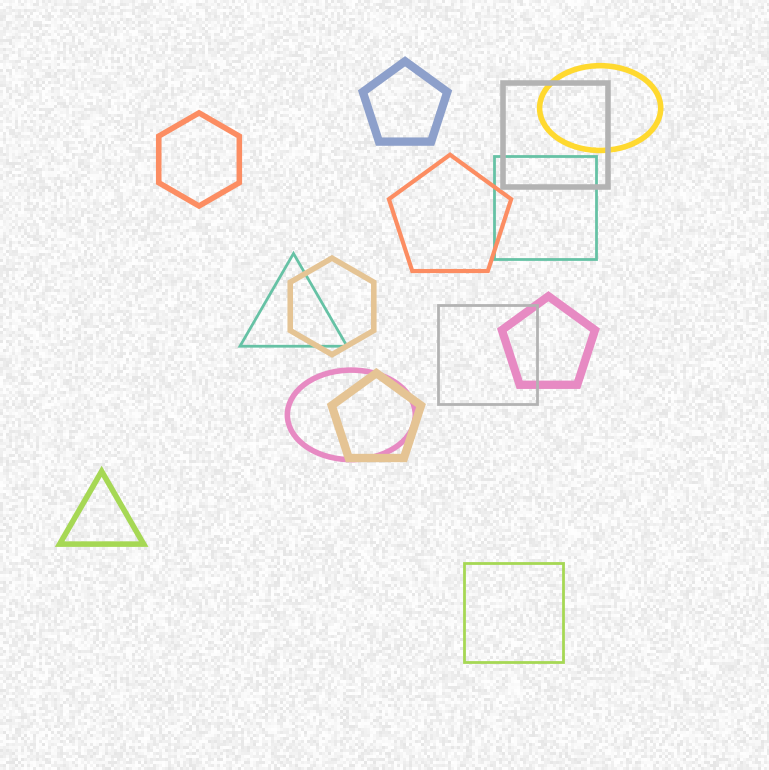[{"shape": "triangle", "thickness": 1, "radius": 0.4, "center": [0.381, 0.59]}, {"shape": "square", "thickness": 1, "radius": 0.33, "center": [0.708, 0.731]}, {"shape": "hexagon", "thickness": 2, "radius": 0.3, "center": [0.258, 0.793]}, {"shape": "pentagon", "thickness": 1.5, "radius": 0.42, "center": [0.584, 0.716]}, {"shape": "pentagon", "thickness": 3, "radius": 0.29, "center": [0.526, 0.863]}, {"shape": "oval", "thickness": 2, "radius": 0.42, "center": [0.456, 0.461]}, {"shape": "pentagon", "thickness": 3, "radius": 0.32, "center": [0.712, 0.552]}, {"shape": "triangle", "thickness": 2, "radius": 0.32, "center": [0.132, 0.325]}, {"shape": "square", "thickness": 1, "radius": 0.32, "center": [0.667, 0.205]}, {"shape": "oval", "thickness": 2, "radius": 0.39, "center": [0.779, 0.86]}, {"shape": "pentagon", "thickness": 3, "radius": 0.3, "center": [0.489, 0.455]}, {"shape": "hexagon", "thickness": 2, "radius": 0.31, "center": [0.431, 0.602]}, {"shape": "square", "thickness": 2, "radius": 0.34, "center": [0.721, 0.825]}, {"shape": "square", "thickness": 1, "radius": 0.32, "center": [0.633, 0.54]}]